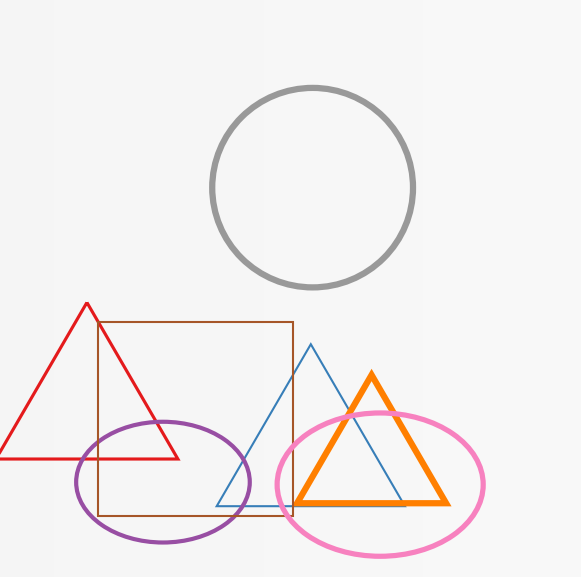[{"shape": "triangle", "thickness": 1.5, "radius": 0.9, "center": [0.15, 0.295]}, {"shape": "triangle", "thickness": 1, "radius": 0.93, "center": [0.535, 0.216]}, {"shape": "oval", "thickness": 2, "radius": 0.75, "center": [0.28, 0.164]}, {"shape": "triangle", "thickness": 3, "radius": 0.74, "center": [0.639, 0.202]}, {"shape": "square", "thickness": 1, "radius": 0.84, "center": [0.336, 0.273]}, {"shape": "oval", "thickness": 2.5, "radius": 0.89, "center": [0.654, 0.16]}, {"shape": "circle", "thickness": 3, "radius": 0.86, "center": [0.538, 0.674]}]